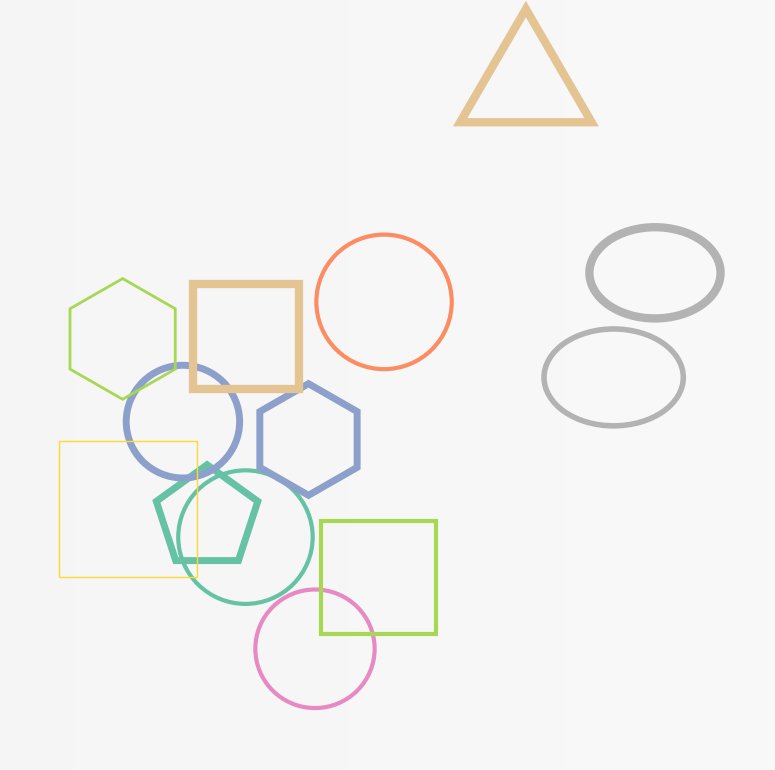[{"shape": "pentagon", "thickness": 2.5, "radius": 0.34, "center": [0.267, 0.328]}, {"shape": "circle", "thickness": 1.5, "radius": 0.43, "center": [0.317, 0.302]}, {"shape": "circle", "thickness": 1.5, "radius": 0.44, "center": [0.496, 0.608]}, {"shape": "circle", "thickness": 2.5, "radius": 0.37, "center": [0.236, 0.452]}, {"shape": "hexagon", "thickness": 2.5, "radius": 0.36, "center": [0.398, 0.429]}, {"shape": "circle", "thickness": 1.5, "radius": 0.38, "center": [0.406, 0.157]}, {"shape": "hexagon", "thickness": 1, "radius": 0.39, "center": [0.158, 0.56]}, {"shape": "square", "thickness": 1.5, "radius": 0.37, "center": [0.488, 0.25]}, {"shape": "square", "thickness": 0.5, "radius": 0.44, "center": [0.165, 0.339]}, {"shape": "square", "thickness": 3, "radius": 0.34, "center": [0.317, 0.563]}, {"shape": "triangle", "thickness": 3, "radius": 0.49, "center": [0.679, 0.89]}, {"shape": "oval", "thickness": 3, "radius": 0.42, "center": [0.845, 0.646]}, {"shape": "oval", "thickness": 2, "radius": 0.45, "center": [0.792, 0.51]}]